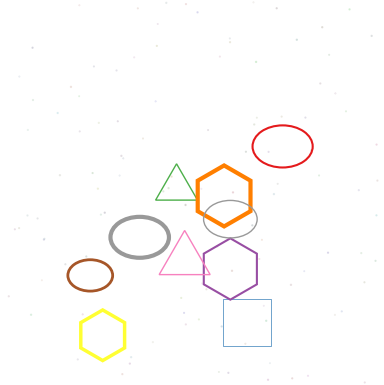[{"shape": "oval", "thickness": 1.5, "radius": 0.39, "center": [0.734, 0.62]}, {"shape": "square", "thickness": 0.5, "radius": 0.31, "center": [0.642, 0.162]}, {"shape": "triangle", "thickness": 1, "radius": 0.31, "center": [0.459, 0.512]}, {"shape": "hexagon", "thickness": 1.5, "radius": 0.4, "center": [0.598, 0.301]}, {"shape": "hexagon", "thickness": 3, "radius": 0.4, "center": [0.582, 0.491]}, {"shape": "hexagon", "thickness": 2.5, "radius": 0.33, "center": [0.267, 0.129]}, {"shape": "oval", "thickness": 2, "radius": 0.29, "center": [0.234, 0.285]}, {"shape": "triangle", "thickness": 1, "radius": 0.38, "center": [0.48, 0.325]}, {"shape": "oval", "thickness": 1, "radius": 0.35, "center": [0.598, 0.431]}, {"shape": "oval", "thickness": 3, "radius": 0.38, "center": [0.363, 0.384]}]